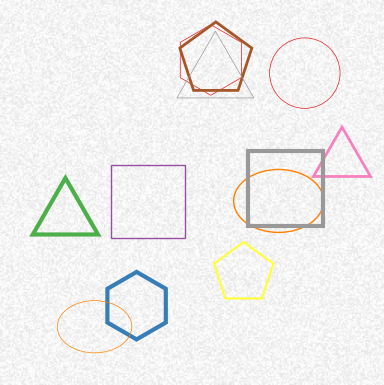[{"shape": "circle", "thickness": 0.5, "radius": 0.46, "center": [0.792, 0.81]}, {"shape": "hexagon", "thickness": 0.5, "radius": 0.46, "center": [0.548, 0.844]}, {"shape": "hexagon", "thickness": 3, "radius": 0.44, "center": [0.355, 0.206]}, {"shape": "triangle", "thickness": 3, "radius": 0.49, "center": [0.17, 0.44]}, {"shape": "square", "thickness": 1, "radius": 0.48, "center": [0.384, 0.476]}, {"shape": "oval", "thickness": 1, "radius": 0.58, "center": [0.724, 0.478]}, {"shape": "oval", "thickness": 0.5, "radius": 0.48, "center": [0.246, 0.151]}, {"shape": "pentagon", "thickness": 1.5, "radius": 0.4, "center": [0.633, 0.29]}, {"shape": "pentagon", "thickness": 2, "radius": 0.49, "center": [0.561, 0.845]}, {"shape": "triangle", "thickness": 2, "radius": 0.43, "center": [0.888, 0.584]}, {"shape": "square", "thickness": 3, "radius": 0.49, "center": [0.741, 0.511]}, {"shape": "triangle", "thickness": 0.5, "radius": 0.58, "center": [0.559, 0.803]}]